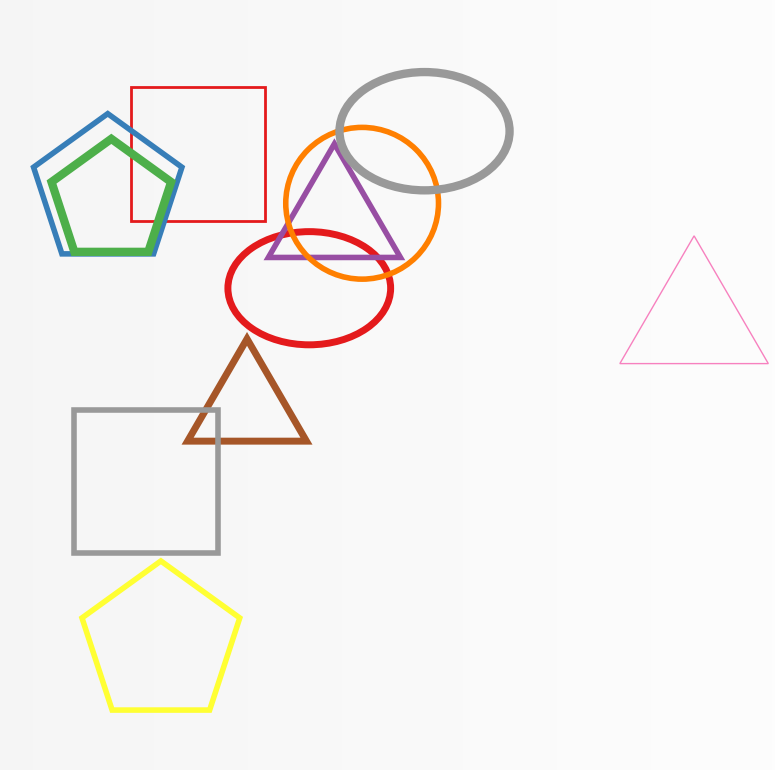[{"shape": "square", "thickness": 1, "radius": 0.43, "center": [0.255, 0.8]}, {"shape": "oval", "thickness": 2.5, "radius": 0.52, "center": [0.399, 0.626]}, {"shape": "pentagon", "thickness": 2, "radius": 0.5, "center": [0.139, 0.752]}, {"shape": "pentagon", "thickness": 3, "radius": 0.41, "center": [0.144, 0.739]}, {"shape": "triangle", "thickness": 2, "radius": 0.49, "center": [0.431, 0.715]}, {"shape": "circle", "thickness": 2, "radius": 0.49, "center": [0.467, 0.736]}, {"shape": "pentagon", "thickness": 2, "radius": 0.54, "center": [0.208, 0.164]}, {"shape": "triangle", "thickness": 2.5, "radius": 0.44, "center": [0.319, 0.471]}, {"shape": "triangle", "thickness": 0.5, "radius": 0.55, "center": [0.896, 0.583]}, {"shape": "square", "thickness": 2, "radius": 0.46, "center": [0.188, 0.375]}, {"shape": "oval", "thickness": 3, "radius": 0.55, "center": [0.548, 0.83]}]